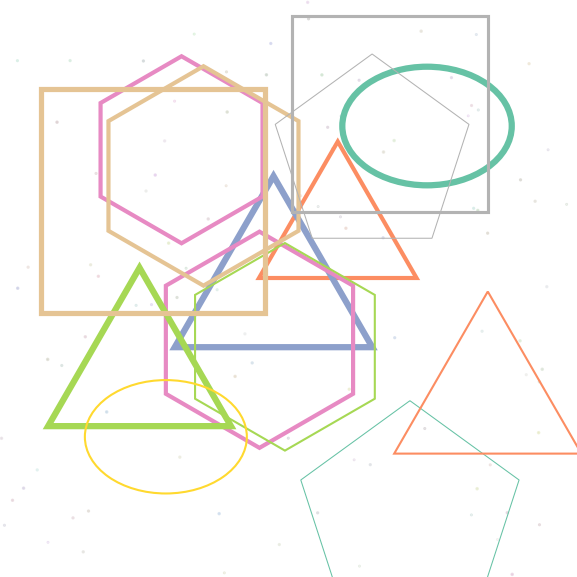[{"shape": "pentagon", "thickness": 0.5, "radius": 0.99, "center": [0.71, 0.107]}, {"shape": "oval", "thickness": 3, "radius": 0.73, "center": [0.739, 0.781]}, {"shape": "triangle", "thickness": 1, "radius": 0.94, "center": [0.845, 0.307]}, {"shape": "triangle", "thickness": 2, "radius": 0.79, "center": [0.585, 0.597]}, {"shape": "triangle", "thickness": 3, "radius": 0.99, "center": [0.474, 0.497]}, {"shape": "hexagon", "thickness": 2, "radius": 0.94, "center": [0.449, 0.411]}, {"shape": "hexagon", "thickness": 2, "radius": 0.81, "center": [0.314, 0.74]}, {"shape": "hexagon", "thickness": 1, "radius": 0.9, "center": [0.493, 0.399]}, {"shape": "triangle", "thickness": 3, "radius": 0.91, "center": [0.242, 0.353]}, {"shape": "oval", "thickness": 1, "radius": 0.7, "center": [0.287, 0.243]}, {"shape": "square", "thickness": 2.5, "radius": 0.97, "center": [0.265, 0.651]}, {"shape": "hexagon", "thickness": 2, "radius": 0.95, "center": [0.352, 0.694]}, {"shape": "square", "thickness": 1.5, "radius": 0.85, "center": [0.676, 0.802]}, {"shape": "pentagon", "thickness": 0.5, "radius": 0.88, "center": [0.644, 0.729]}]